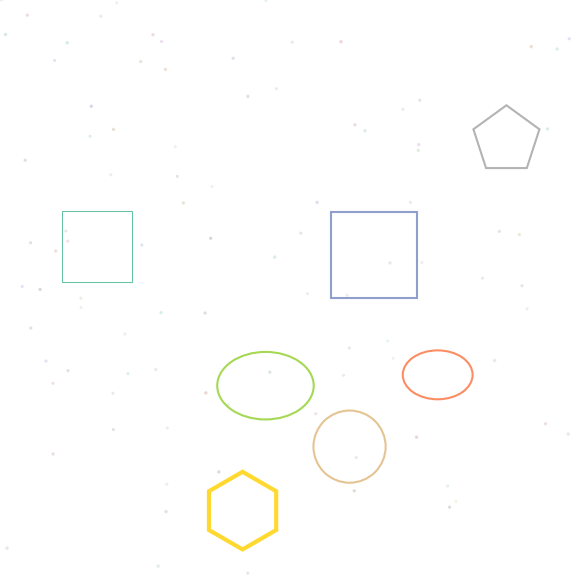[{"shape": "square", "thickness": 0.5, "radius": 0.31, "center": [0.168, 0.573]}, {"shape": "oval", "thickness": 1, "radius": 0.3, "center": [0.758, 0.35]}, {"shape": "square", "thickness": 1, "radius": 0.37, "center": [0.648, 0.557]}, {"shape": "oval", "thickness": 1, "radius": 0.42, "center": [0.46, 0.331]}, {"shape": "hexagon", "thickness": 2, "radius": 0.34, "center": [0.42, 0.115]}, {"shape": "circle", "thickness": 1, "radius": 0.31, "center": [0.605, 0.226]}, {"shape": "pentagon", "thickness": 1, "radius": 0.3, "center": [0.877, 0.757]}]